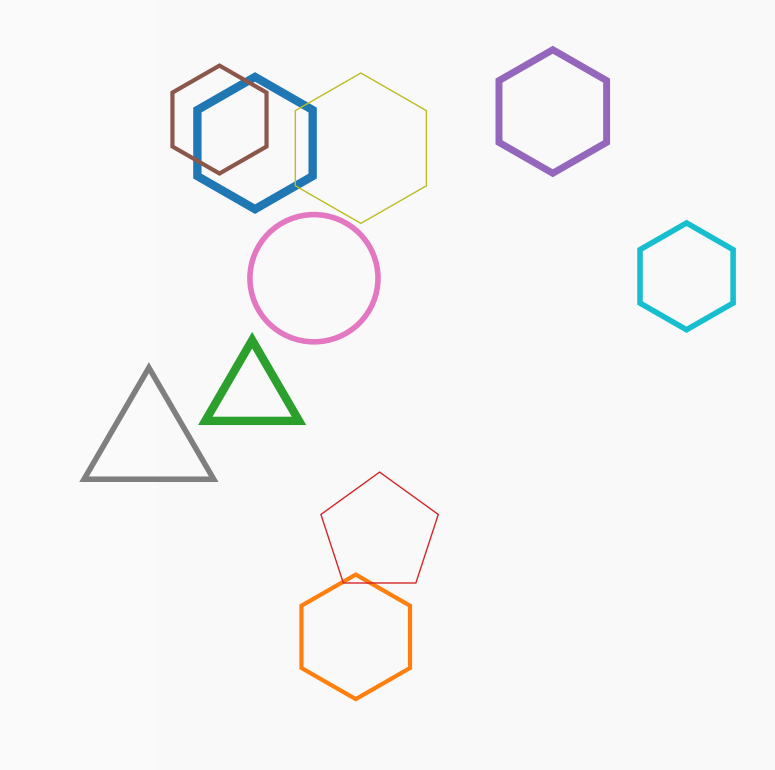[{"shape": "hexagon", "thickness": 3, "radius": 0.43, "center": [0.329, 0.814]}, {"shape": "hexagon", "thickness": 1.5, "radius": 0.4, "center": [0.459, 0.173]}, {"shape": "triangle", "thickness": 3, "radius": 0.35, "center": [0.325, 0.488]}, {"shape": "pentagon", "thickness": 0.5, "radius": 0.4, "center": [0.49, 0.307]}, {"shape": "hexagon", "thickness": 2.5, "radius": 0.4, "center": [0.713, 0.855]}, {"shape": "hexagon", "thickness": 1.5, "radius": 0.35, "center": [0.283, 0.845]}, {"shape": "circle", "thickness": 2, "radius": 0.41, "center": [0.405, 0.639]}, {"shape": "triangle", "thickness": 2, "radius": 0.48, "center": [0.192, 0.426]}, {"shape": "hexagon", "thickness": 0.5, "radius": 0.49, "center": [0.466, 0.808]}, {"shape": "hexagon", "thickness": 2, "radius": 0.35, "center": [0.886, 0.641]}]